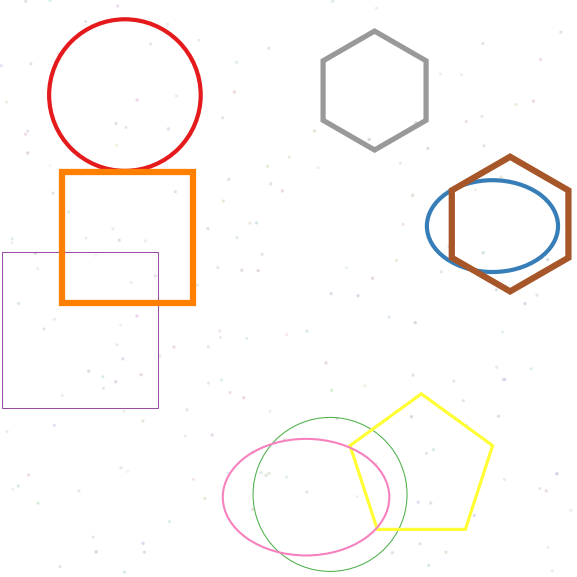[{"shape": "circle", "thickness": 2, "radius": 0.66, "center": [0.216, 0.835]}, {"shape": "oval", "thickness": 2, "radius": 0.57, "center": [0.853, 0.608]}, {"shape": "circle", "thickness": 0.5, "radius": 0.67, "center": [0.572, 0.143]}, {"shape": "square", "thickness": 0.5, "radius": 0.68, "center": [0.139, 0.427]}, {"shape": "square", "thickness": 3, "radius": 0.57, "center": [0.221, 0.588]}, {"shape": "pentagon", "thickness": 1.5, "radius": 0.65, "center": [0.73, 0.187]}, {"shape": "hexagon", "thickness": 3, "radius": 0.58, "center": [0.883, 0.611]}, {"shape": "oval", "thickness": 1, "radius": 0.72, "center": [0.53, 0.138]}, {"shape": "hexagon", "thickness": 2.5, "radius": 0.51, "center": [0.649, 0.842]}]